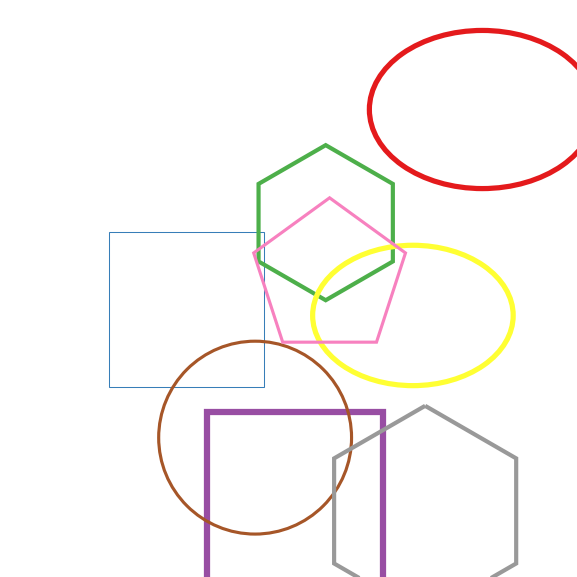[{"shape": "oval", "thickness": 2.5, "radius": 0.98, "center": [0.835, 0.81]}, {"shape": "square", "thickness": 0.5, "radius": 0.67, "center": [0.323, 0.463]}, {"shape": "hexagon", "thickness": 2, "radius": 0.67, "center": [0.564, 0.614]}, {"shape": "square", "thickness": 3, "radius": 0.76, "center": [0.511, 0.133]}, {"shape": "oval", "thickness": 2.5, "radius": 0.87, "center": [0.715, 0.453]}, {"shape": "circle", "thickness": 1.5, "radius": 0.83, "center": [0.442, 0.241]}, {"shape": "pentagon", "thickness": 1.5, "radius": 0.69, "center": [0.571, 0.518]}, {"shape": "hexagon", "thickness": 2, "radius": 0.91, "center": [0.736, 0.114]}]